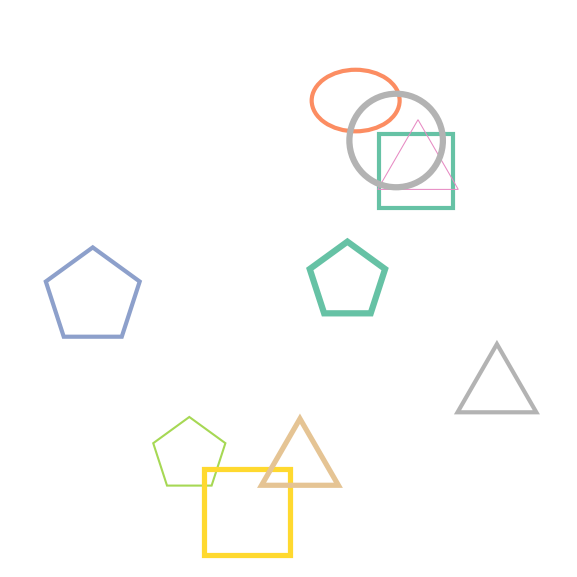[{"shape": "pentagon", "thickness": 3, "radius": 0.34, "center": [0.602, 0.512]}, {"shape": "square", "thickness": 2, "radius": 0.32, "center": [0.721, 0.703]}, {"shape": "oval", "thickness": 2, "radius": 0.38, "center": [0.616, 0.825]}, {"shape": "pentagon", "thickness": 2, "radius": 0.43, "center": [0.161, 0.485]}, {"shape": "triangle", "thickness": 0.5, "radius": 0.4, "center": [0.724, 0.711]}, {"shape": "pentagon", "thickness": 1, "radius": 0.33, "center": [0.328, 0.211]}, {"shape": "square", "thickness": 2.5, "radius": 0.37, "center": [0.427, 0.113]}, {"shape": "triangle", "thickness": 2.5, "radius": 0.38, "center": [0.519, 0.197]}, {"shape": "triangle", "thickness": 2, "radius": 0.39, "center": [0.86, 0.325]}, {"shape": "circle", "thickness": 3, "radius": 0.4, "center": [0.686, 0.756]}]